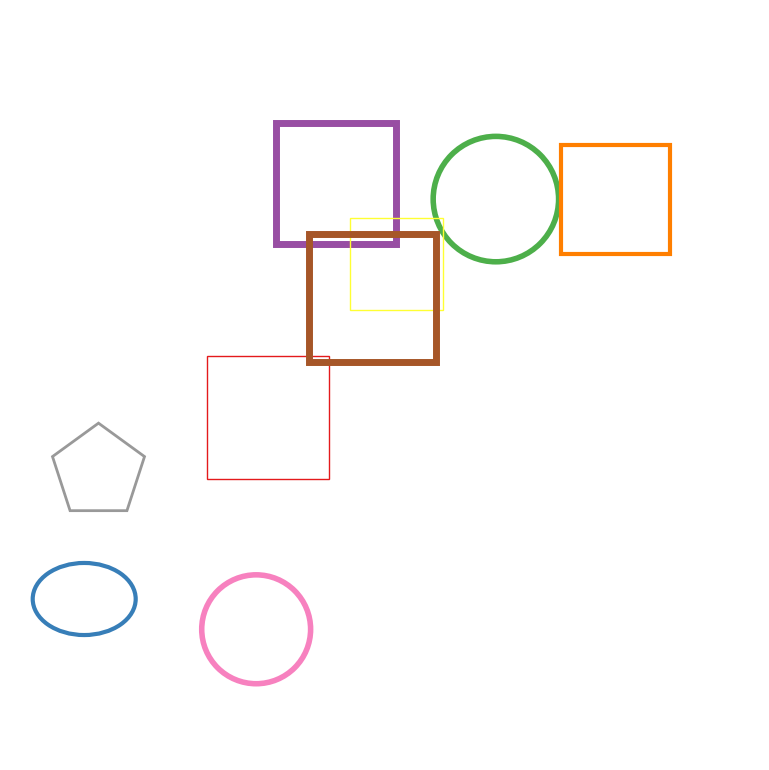[{"shape": "square", "thickness": 0.5, "radius": 0.4, "center": [0.348, 0.458]}, {"shape": "oval", "thickness": 1.5, "radius": 0.33, "center": [0.109, 0.222]}, {"shape": "circle", "thickness": 2, "radius": 0.41, "center": [0.644, 0.741]}, {"shape": "square", "thickness": 2.5, "radius": 0.39, "center": [0.436, 0.762]}, {"shape": "square", "thickness": 1.5, "radius": 0.35, "center": [0.8, 0.74]}, {"shape": "square", "thickness": 0.5, "radius": 0.3, "center": [0.515, 0.657]}, {"shape": "square", "thickness": 2.5, "radius": 0.41, "center": [0.483, 0.613]}, {"shape": "circle", "thickness": 2, "radius": 0.35, "center": [0.333, 0.183]}, {"shape": "pentagon", "thickness": 1, "radius": 0.31, "center": [0.128, 0.388]}]